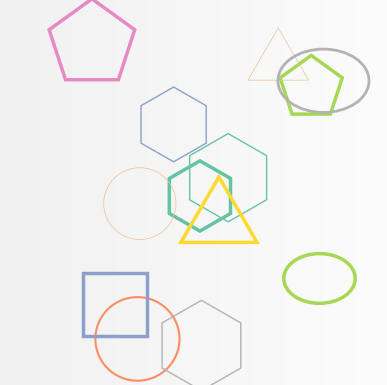[{"shape": "hexagon", "thickness": 1, "radius": 0.57, "center": [0.589, 0.538]}, {"shape": "hexagon", "thickness": 2.5, "radius": 0.46, "center": [0.516, 0.491]}, {"shape": "circle", "thickness": 1.5, "radius": 0.54, "center": [0.355, 0.12]}, {"shape": "hexagon", "thickness": 1, "radius": 0.49, "center": [0.448, 0.677]}, {"shape": "square", "thickness": 2.5, "radius": 0.42, "center": [0.297, 0.209]}, {"shape": "pentagon", "thickness": 2.5, "radius": 0.58, "center": [0.237, 0.887]}, {"shape": "oval", "thickness": 2.5, "radius": 0.46, "center": [0.825, 0.277]}, {"shape": "pentagon", "thickness": 2.5, "radius": 0.42, "center": [0.803, 0.772]}, {"shape": "triangle", "thickness": 2.5, "radius": 0.57, "center": [0.565, 0.427]}, {"shape": "triangle", "thickness": 0.5, "radius": 0.45, "center": [0.718, 0.837]}, {"shape": "circle", "thickness": 0.5, "radius": 0.47, "center": [0.361, 0.471]}, {"shape": "oval", "thickness": 2, "radius": 0.59, "center": [0.835, 0.79]}, {"shape": "hexagon", "thickness": 1, "radius": 0.59, "center": [0.52, 0.103]}]